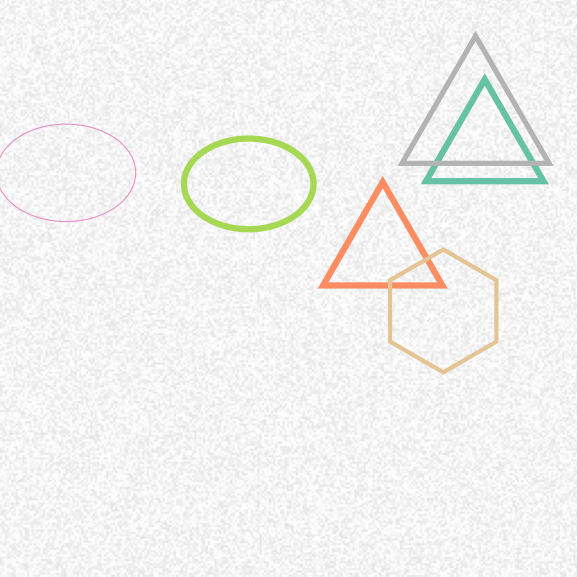[{"shape": "triangle", "thickness": 3, "radius": 0.59, "center": [0.839, 0.744]}, {"shape": "triangle", "thickness": 3, "radius": 0.6, "center": [0.663, 0.565]}, {"shape": "oval", "thickness": 0.5, "radius": 0.6, "center": [0.114, 0.7]}, {"shape": "oval", "thickness": 3, "radius": 0.56, "center": [0.431, 0.681]}, {"shape": "hexagon", "thickness": 2, "radius": 0.53, "center": [0.768, 0.461]}, {"shape": "triangle", "thickness": 2.5, "radius": 0.74, "center": [0.823, 0.79]}]